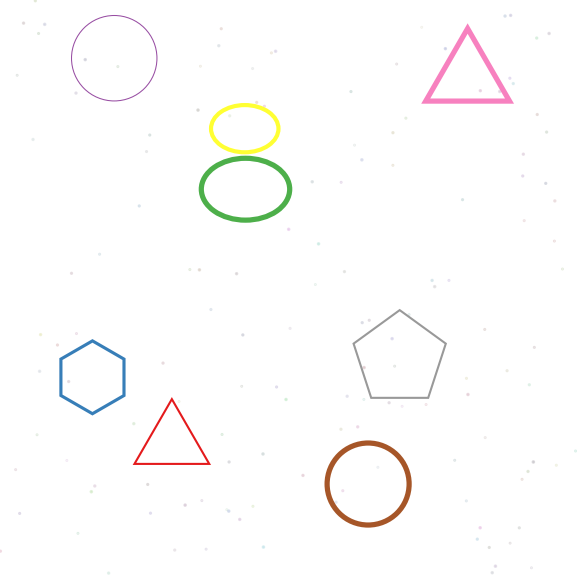[{"shape": "triangle", "thickness": 1, "radius": 0.37, "center": [0.298, 0.233]}, {"shape": "hexagon", "thickness": 1.5, "radius": 0.32, "center": [0.16, 0.346]}, {"shape": "oval", "thickness": 2.5, "radius": 0.38, "center": [0.425, 0.672]}, {"shape": "circle", "thickness": 0.5, "radius": 0.37, "center": [0.198, 0.898]}, {"shape": "oval", "thickness": 2, "radius": 0.29, "center": [0.424, 0.776]}, {"shape": "circle", "thickness": 2.5, "radius": 0.36, "center": [0.637, 0.161]}, {"shape": "triangle", "thickness": 2.5, "radius": 0.42, "center": [0.81, 0.866]}, {"shape": "pentagon", "thickness": 1, "radius": 0.42, "center": [0.692, 0.378]}]